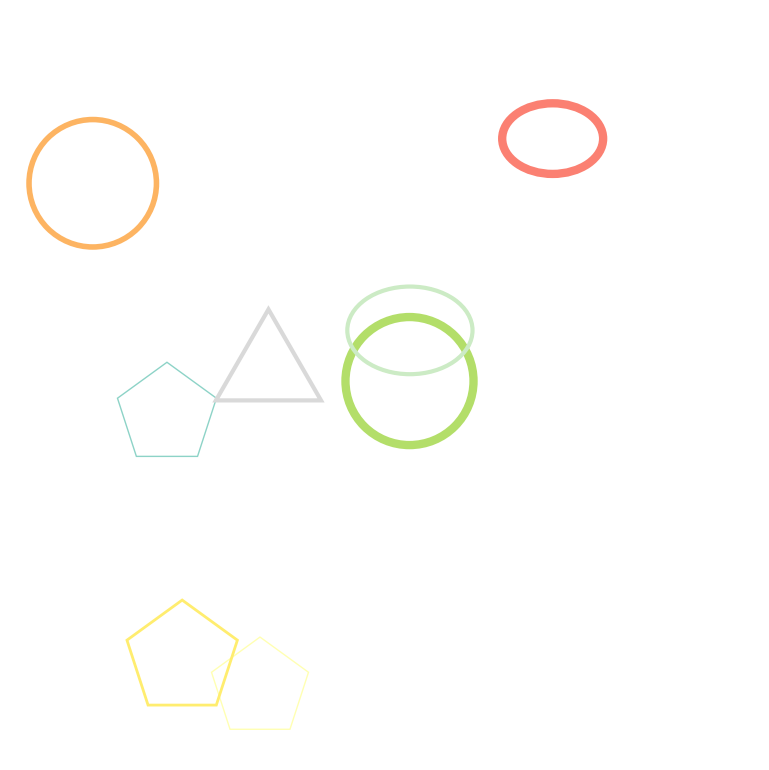[{"shape": "pentagon", "thickness": 0.5, "radius": 0.34, "center": [0.217, 0.462]}, {"shape": "pentagon", "thickness": 0.5, "radius": 0.33, "center": [0.338, 0.106]}, {"shape": "oval", "thickness": 3, "radius": 0.33, "center": [0.718, 0.82]}, {"shape": "circle", "thickness": 2, "radius": 0.41, "center": [0.12, 0.762]}, {"shape": "circle", "thickness": 3, "radius": 0.42, "center": [0.532, 0.505]}, {"shape": "triangle", "thickness": 1.5, "radius": 0.39, "center": [0.349, 0.519]}, {"shape": "oval", "thickness": 1.5, "radius": 0.41, "center": [0.532, 0.571]}, {"shape": "pentagon", "thickness": 1, "radius": 0.38, "center": [0.237, 0.145]}]